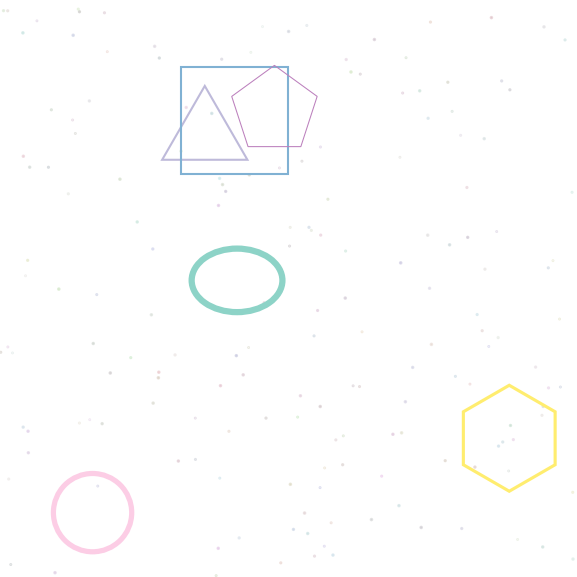[{"shape": "oval", "thickness": 3, "radius": 0.39, "center": [0.41, 0.514]}, {"shape": "triangle", "thickness": 1, "radius": 0.43, "center": [0.355, 0.765]}, {"shape": "square", "thickness": 1, "radius": 0.46, "center": [0.405, 0.79]}, {"shape": "circle", "thickness": 2.5, "radius": 0.34, "center": [0.16, 0.111]}, {"shape": "pentagon", "thickness": 0.5, "radius": 0.39, "center": [0.475, 0.808]}, {"shape": "hexagon", "thickness": 1.5, "radius": 0.46, "center": [0.882, 0.24]}]